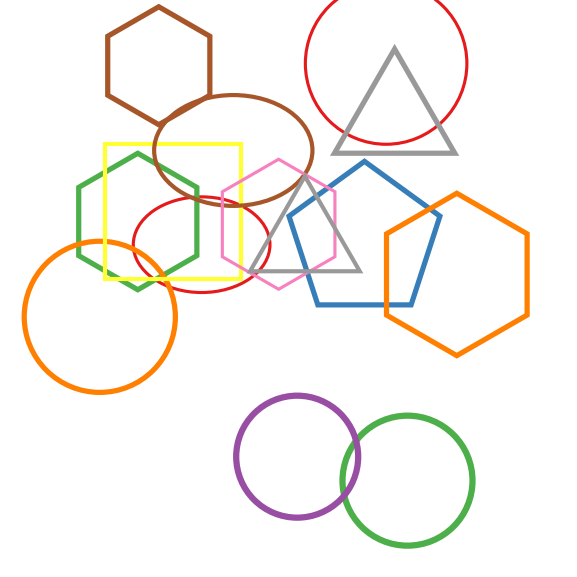[{"shape": "oval", "thickness": 1.5, "radius": 0.59, "center": [0.349, 0.575]}, {"shape": "circle", "thickness": 1.5, "radius": 0.7, "center": [0.669, 0.889]}, {"shape": "pentagon", "thickness": 2.5, "radius": 0.69, "center": [0.631, 0.582]}, {"shape": "circle", "thickness": 3, "radius": 0.56, "center": [0.706, 0.167]}, {"shape": "hexagon", "thickness": 2.5, "radius": 0.59, "center": [0.239, 0.616]}, {"shape": "circle", "thickness": 3, "radius": 0.53, "center": [0.515, 0.208]}, {"shape": "hexagon", "thickness": 2.5, "radius": 0.7, "center": [0.791, 0.524]}, {"shape": "circle", "thickness": 2.5, "radius": 0.65, "center": [0.173, 0.451]}, {"shape": "square", "thickness": 2, "radius": 0.59, "center": [0.3, 0.633]}, {"shape": "oval", "thickness": 2, "radius": 0.69, "center": [0.404, 0.739]}, {"shape": "hexagon", "thickness": 2.5, "radius": 0.51, "center": [0.275, 0.885]}, {"shape": "hexagon", "thickness": 1.5, "radius": 0.56, "center": [0.482, 0.611]}, {"shape": "triangle", "thickness": 2.5, "radius": 0.6, "center": [0.683, 0.794]}, {"shape": "triangle", "thickness": 2, "radius": 0.55, "center": [0.528, 0.584]}]